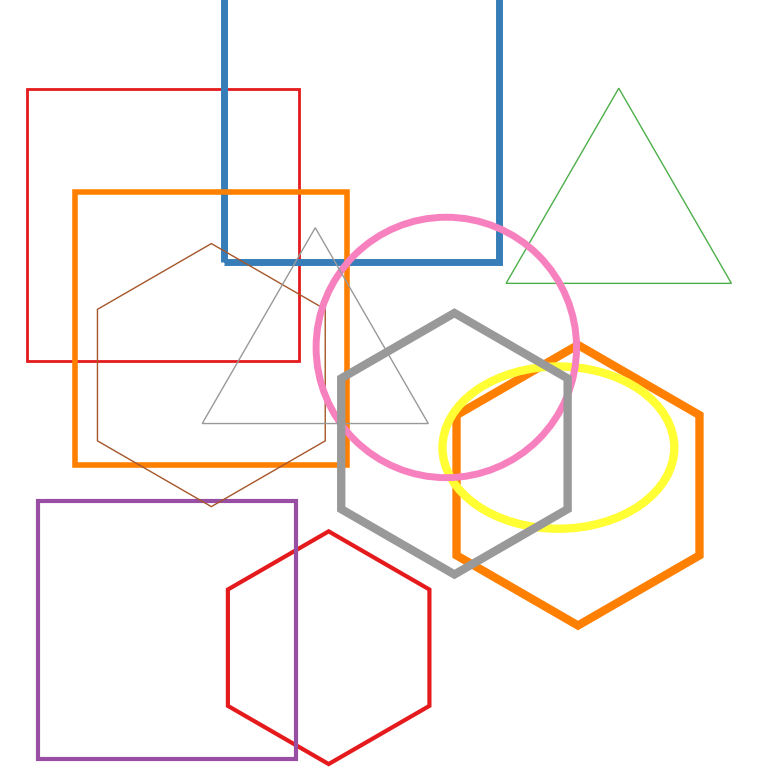[{"shape": "hexagon", "thickness": 1.5, "radius": 0.76, "center": [0.427, 0.159]}, {"shape": "square", "thickness": 1, "radius": 0.88, "center": [0.212, 0.708]}, {"shape": "square", "thickness": 2.5, "radius": 0.89, "center": [0.47, 0.838]}, {"shape": "triangle", "thickness": 0.5, "radius": 0.84, "center": [0.804, 0.716]}, {"shape": "square", "thickness": 1.5, "radius": 0.84, "center": [0.217, 0.182]}, {"shape": "square", "thickness": 2, "radius": 0.88, "center": [0.274, 0.574]}, {"shape": "hexagon", "thickness": 3, "radius": 0.91, "center": [0.751, 0.37]}, {"shape": "oval", "thickness": 3, "radius": 0.75, "center": [0.725, 0.419]}, {"shape": "hexagon", "thickness": 0.5, "radius": 0.85, "center": [0.274, 0.513]}, {"shape": "circle", "thickness": 2.5, "radius": 0.85, "center": [0.58, 0.549]}, {"shape": "triangle", "thickness": 0.5, "radius": 0.85, "center": [0.409, 0.535]}, {"shape": "hexagon", "thickness": 3, "radius": 0.85, "center": [0.59, 0.424]}]